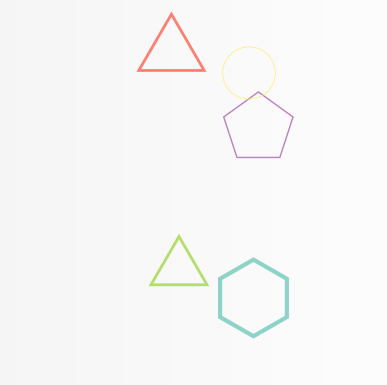[{"shape": "hexagon", "thickness": 3, "radius": 0.5, "center": [0.654, 0.226]}, {"shape": "triangle", "thickness": 2, "radius": 0.49, "center": [0.443, 0.866]}, {"shape": "triangle", "thickness": 2, "radius": 0.42, "center": [0.462, 0.302]}, {"shape": "pentagon", "thickness": 1, "radius": 0.47, "center": [0.667, 0.667]}, {"shape": "circle", "thickness": 0.5, "radius": 0.34, "center": [0.643, 0.81]}]